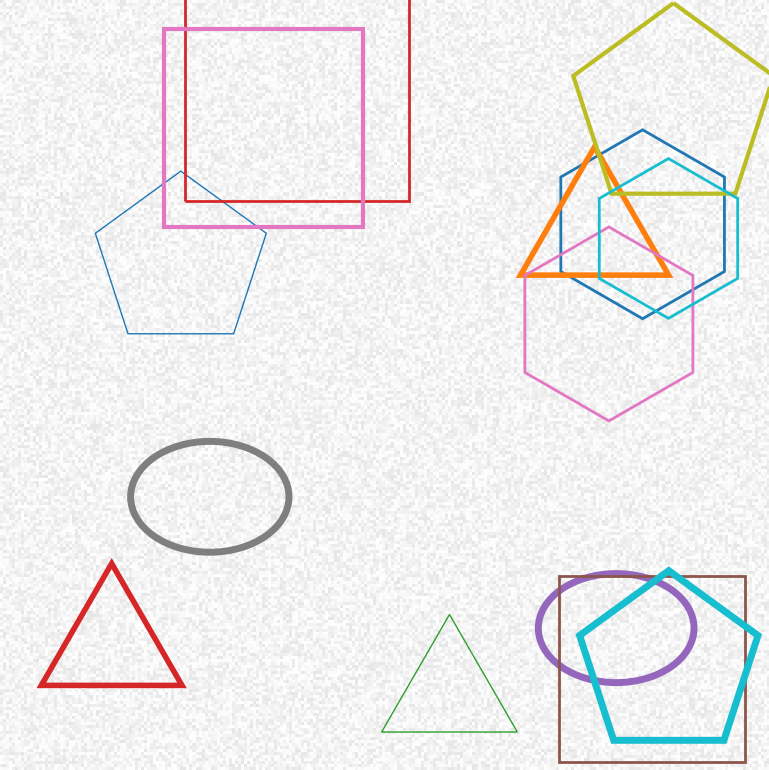[{"shape": "pentagon", "thickness": 0.5, "radius": 0.58, "center": [0.235, 0.661]}, {"shape": "hexagon", "thickness": 1, "radius": 0.61, "center": [0.835, 0.709]}, {"shape": "triangle", "thickness": 2, "radius": 0.56, "center": [0.772, 0.698]}, {"shape": "triangle", "thickness": 0.5, "radius": 0.51, "center": [0.584, 0.1]}, {"shape": "triangle", "thickness": 2, "radius": 0.53, "center": [0.145, 0.163]}, {"shape": "square", "thickness": 1, "radius": 0.73, "center": [0.386, 0.884]}, {"shape": "oval", "thickness": 2.5, "radius": 0.51, "center": [0.8, 0.184]}, {"shape": "square", "thickness": 1, "radius": 0.6, "center": [0.846, 0.131]}, {"shape": "square", "thickness": 1.5, "radius": 0.64, "center": [0.342, 0.834]}, {"shape": "hexagon", "thickness": 1, "radius": 0.63, "center": [0.791, 0.579]}, {"shape": "oval", "thickness": 2.5, "radius": 0.51, "center": [0.272, 0.355]}, {"shape": "pentagon", "thickness": 1.5, "radius": 0.68, "center": [0.875, 0.859]}, {"shape": "hexagon", "thickness": 1, "radius": 0.52, "center": [0.868, 0.69]}, {"shape": "pentagon", "thickness": 2.5, "radius": 0.61, "center": [0.869, 0.137]}]